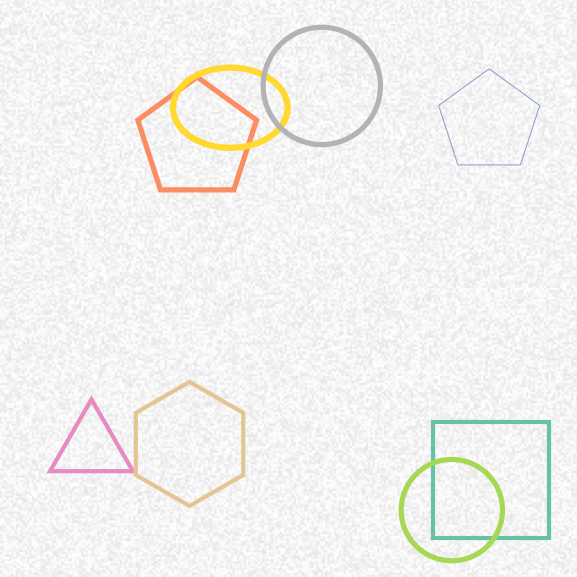[{"shape": "square", "thickness": 2, "radius": 0.5, "center": [0.85, 0.168]}, {"shape": "pentagon", "thickness": 2.5, "radius": 0.54, "center": [0.341, 0.758]}, {"shape": "pentagon", "thickness": 0.5, "radius": 0.46, "center": [0.847, 0.788]}, {"shape": "triangle", "thickness": 2, "radius": 0.41, "center": [0.158, 0.225]}, {"shape": "circle", "thickness": 2.5, "radius": 0.44, "center": [0.782, 0.116]}, {"shape": "oval", "thickness": 3, "radius": 0.5, "center": [0.399, 0.813]}, {"shape": "hexagon", "thickness": 2, "radius": 0.54, "center": [0.328, 0.23]}, {"shape": "circle", "thickness": 2.5, "radius": 0.51, "center": [0.557, 0.85]}]